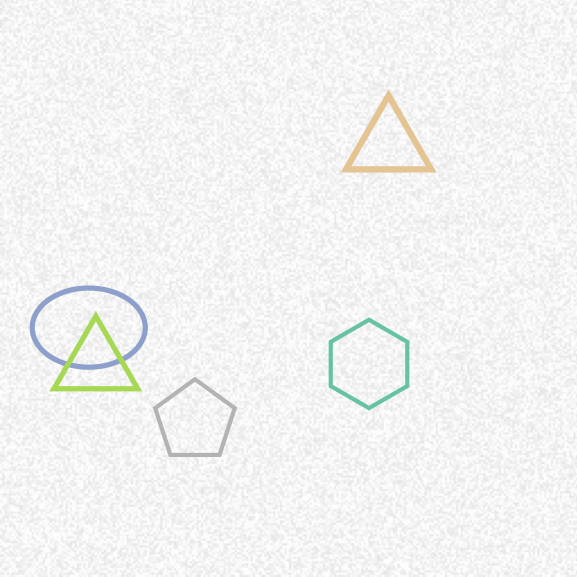[{"shape": "hexagon", "thickness": 2, "radius": 0.38, "center": [0.639, 0.369]}, {"shape": "oval", "thickness": 2.5, "radius": 0.49, "center": [0.154, 0.432]}, {"shape": "triangle", "thickness": 2.5, "radius": 0.42, "center": [0.166, 0.368]}, {"shape": "triangle", "thickness": 3, "radius": 0.43, "center": [0.673, 0.748]}, {"shape": "pentagon", "thickness": 2, "radius": 0.36, "center": [0.338, 0.27]}]